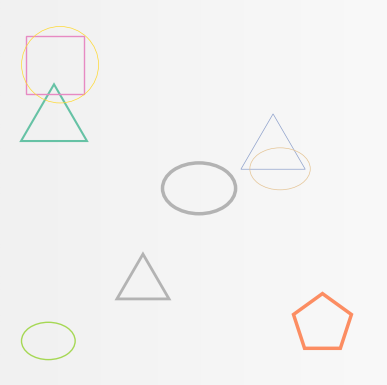[{"shape": "triangle", "thickness": 1.5, "radius": 0.49, "center": [0.139, 0.683]}, {"shape": "pentagon", "thickness": 2.5, "radius": 0.39, "center": [0.832, 0.159]}, {"shape": "triangle", "thickness": 0.5, "radius": 0.48, "center": [0.705, 0.608]}, {"shape": "square", "thickness": 1, "radius": 0.37, "center": [0.142, 0.832]}, {"shape": "oval", "thickness": 1, "radius": 0.35, "center": [0.125, 0.114]}, {"shape": "circle", "thickness": 0.5, "radius": 0.5, "center": [0.155, 0.832]}, {"shape": "oval", "thickness": 0.5, "radius": 0.39, "center": [0.723, 0.562]}, {"shape": "triangle", "thickness": 2, "radius": 0.39, "center": [0.369, 0.262]}, {"shape": "oval", "thickness": 2.5, "radius": 0.47, "center": [0.514, 0.511]}]